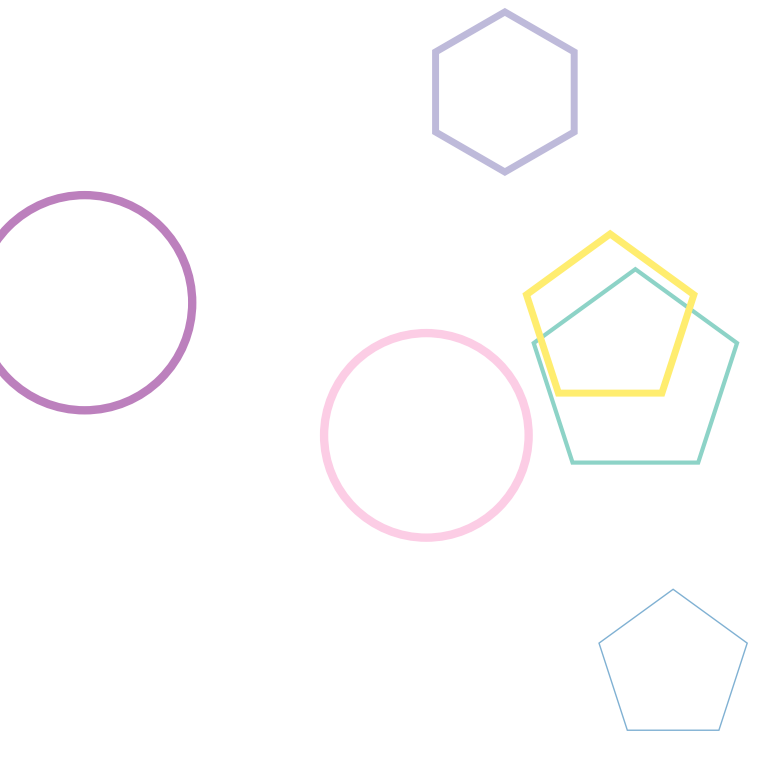[{"shape": "pentagon", "thickness": 1.5, "radius": 0.69, "center": [0.825, 0.512]}, {"shape": "hexagon", "thickness": 2.5, "radius": 0.52, "center": [0.656, 0.881]}, {"shape": "pentagon", "thickness": 0.5, "radius": 0.51, "center": [0.874, 0.133]}, {"shape": "circle", "thickness": 3, "radius": 0.66, "center": [0.554, 0.435]}, {"shape": "circle", "thickness": 3, "radius": 0.7, "center": [0.11, 0.607]}, {"shape": "pentagon", "thickness": 2.5, "radius": 0.57, "center": [0.792, 0.582]}]